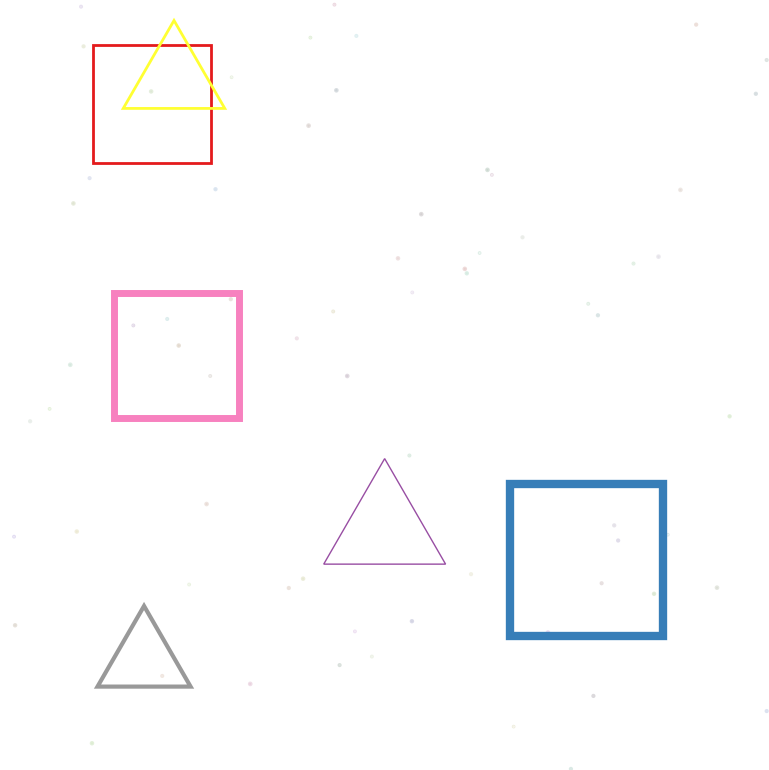[{"shape": "square", "thickness": 1, "radius": 0.38, "center": [0.198, 0.865]}, {"shape": "square", "thickness": 3, "radius": 0.5, "center": [0.761, 0.273]}, {"shape": "triangle", "thickness": 0.5, "radius": 0.46, "center": [0.5, 0.313]}, {"shape": "triangle", "thickness": 1, "radius": 0.38, "center": [0.226, 0.897]}, {"shape": "square", "thickness": 2.5, "radius": 0.41, "center": [0.229, 0.538]}, {"shape": "triangle", "thickness": 1.5, "radius": 0.35, "center": [0.187, 0.143]}]